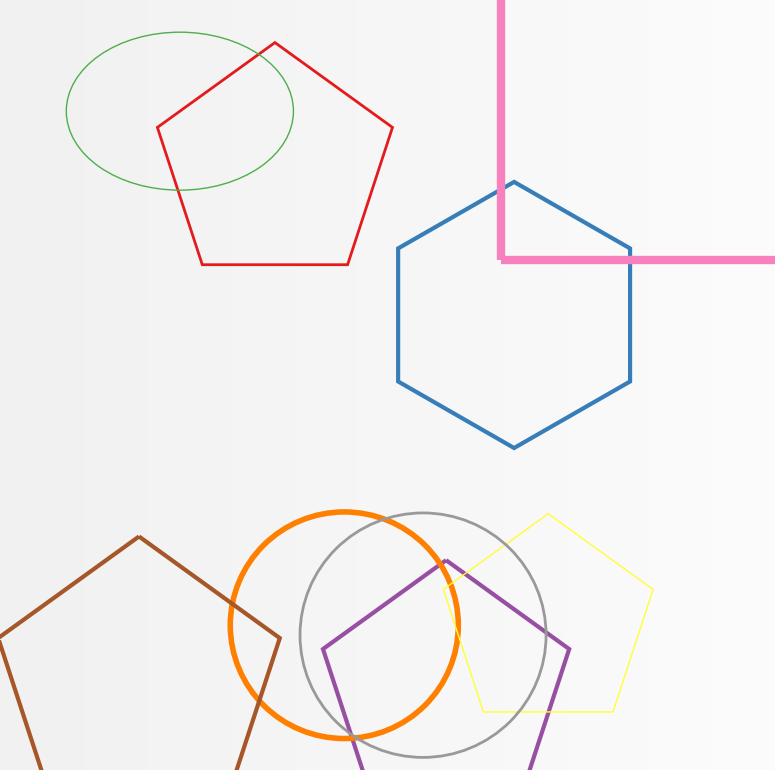[{"shape": "pentagon", "thickness": 1, "radius": 0.8, "center": [0.355, 0.785]}, {"shape": "hexagon", "thickness": 1.5, "radius": 0.86, "center": [0.663, 0.591]}, {"shape": "oval", "thickness": 0.5, "radius": 0.73, "center": [0.232, 0.856]}, {"shape": "pentagon", "thickness": 1.5, "radius": 0.84, "center": [0.576, 0.105]}, {"shape": "circle", "thickness": 2, "radius": 0.74, "center": [0.444, 0.188]}, {"shape": "pentagon", "thickness": 0.5, "radius": 0.71, "center": [0.707, 0.191]}, {"shape": "pentagon", "thickness": 1.5, "radius": 0.96, "center": [0.179, 0.112]}, {"shape": "square", "thickness": 3, "radius": 0.93, "center": [0.833, 0.849]}, {"shape": "circle", "thickness": 1, "radius": 0.79, "center": [0.546, 0.175]}]